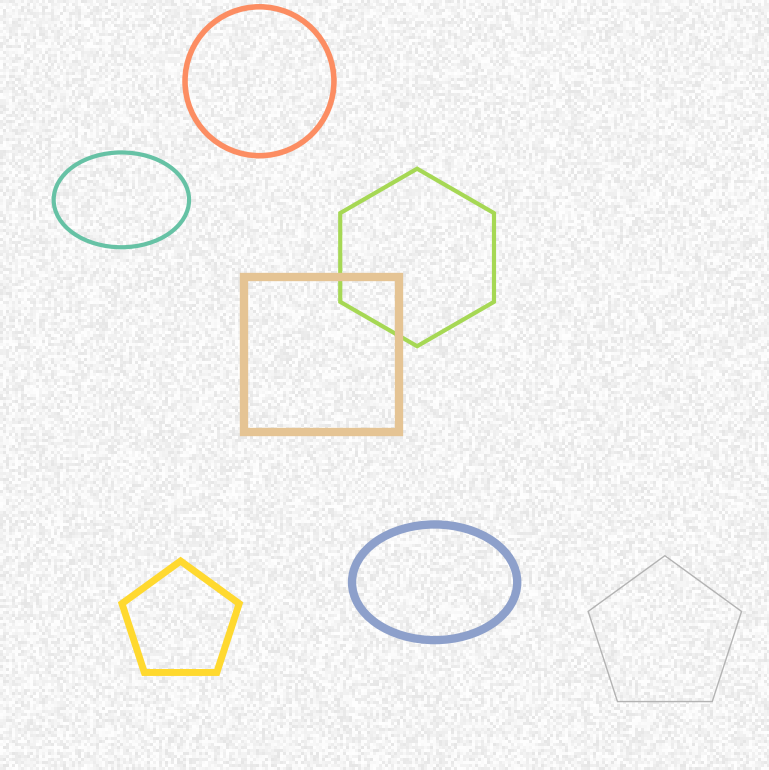[{"shape": "oval", "thickness": 1.5, "radius": 0.44, "center": [0.158, 0.74]}, {"shape": "circle", "thickness": 2, "radius": 0.48, "center": [0.337, 0.894]}, {"shape": "oval", "thickness": 3, "radius": 0.54, "center": [0.564, 0.244]}, {"shape": "hexagon", "thickness": 1.5, "radius": 0.58, "center": [0.542, 0.666]}, {"shape": "pentagon", "thickness": 2.5, "radius": 0.4, "center": [0.235, 0.191]}, {"shape": "square", "thickness": 3, "radius": 0.5, "center": [0.418, 0.539]}, {"shape": "pentagon", "thickness": 0.5, "radius": 0.52, "center": [0.863, 0.174]}]